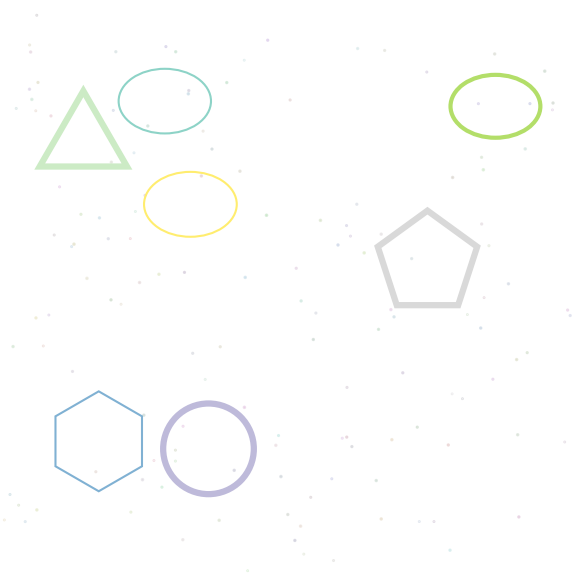[{"shape": "oval", "thickness": 1, "radius": 0.4, "center": [0.285, 0.824]}, {"shape": "circle", "thickness": 3, "radius": 0.39, "center": [0.361, 0.222]}, {"shape": "hexagon", "thickness": 1, "radius": 0.43, "center": [0.171, 0.235]}, {"shape": "oval", "thickness": 2, "radius": 0.39, "center": [0.858, 0.815]}, {"shape": "pentagon", "thickness": 3, "radius": 0.45, "center": [0.74, 0.544]}, {"shape": "triangle", "thickness": 3, "radius": 0.44, "center": [0.144, 0.754]}, {"shape": "oval", "thickness": 1, "radius": 0.4, "center": [0.33, 0.645]}]